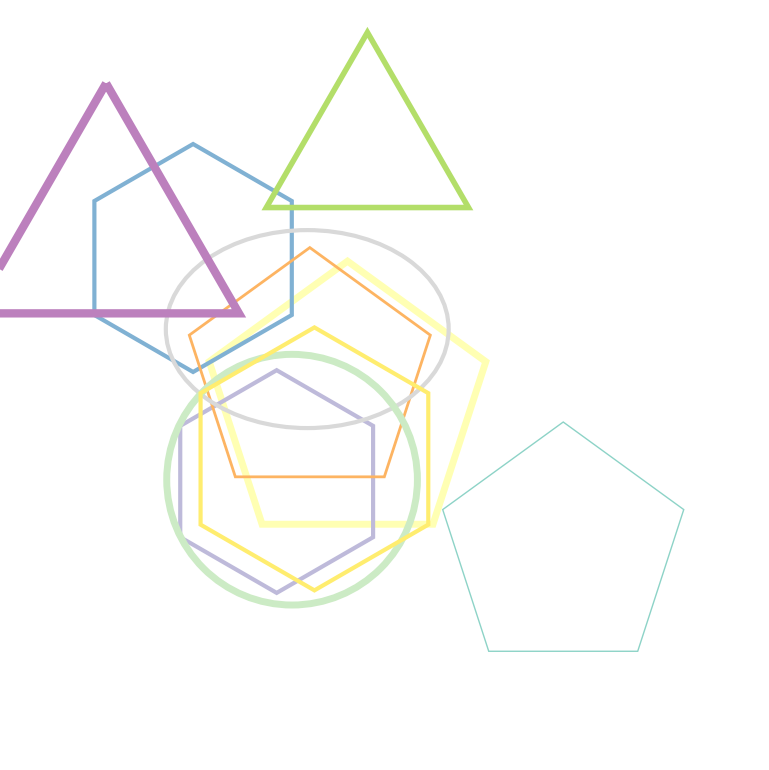[{"shape": "pentagon", "thickness": 0.5, "radius": 0.82, "center": [0.731, 0.287]}, {"shape": "pentagon", "thickness": 2.5, "radius": 0.94, "center": [0.451, 0.472]}, {"shape": "hexagon", "thickness": 1.5, "radius": 0.72, "center": [0.359, 0.375]}, {"shape": "hexagon", "thickness": 1.5, "radius": 0.74, "center": [0.251, 0.665]}, {"shape": "pentagon", "thickness": 1, "radius": 0.82, "center": [0.402, 0.514]}, {"shape": "triangle", "thickness": 2, "radius": 0.76, "center": [0.477, 0.806]}, {"shape": "oval", "thickness": 1.5, "radius": 0.92, "center": [0.399, 0.573]}, {"shape": "triangle", "thickness": 3, "radius": 1.0, "center": [0.138, 0.693]}, {"shape": "circle", "thickness": 2.5, "radius": 0.81, "center": [0.379, 0.377]}, {"shape": "hexagon", "thickness": 1.5, "radius": 0.85, "center": [0.408, 0.404]}]